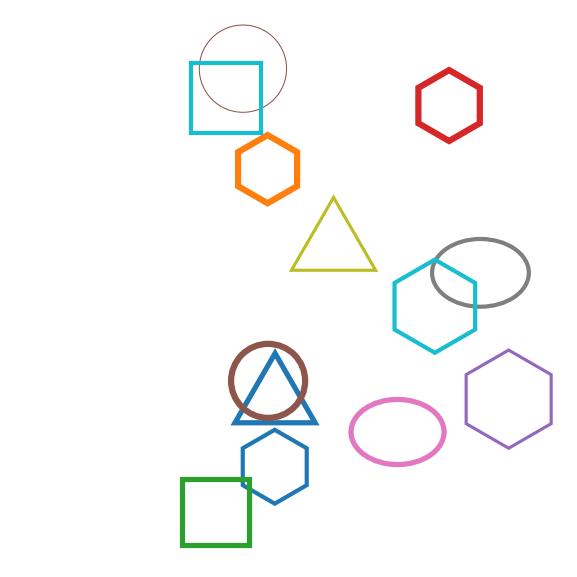[{"shape": "hexagon", "thickness": 2, "radius": 0.32, "center": [0.476, 0.191]}, {"shape": "triangle", "thickness": 2.5, "radius": 0.4, "center": [0.476, 0.307]}, {"shape": "hexagon", "thickness": 3, "radius": 0.29, "center": [0.463, 0.706]}, {"shape": "square", "thickness": 2.5, "radius": 0.29, "center": [0.373, 0.112]}, {"shape": "hexagon", "thickness": 3, "radius": 0.31, "center": [0.778, 0.816]}, {"shape": "hexagon", "thickness": 1.5, "radius": 0.42, "center": [0.881, 0.308]}, {"shape": "circle", "thickness": 0.5, "radius": 0.38, "center": [0.421, 0.88]}, {"shape": "circle", "thickness": 3, "radius": 0.32, "center": [0.464, 0.34]}, {"shape": "oval", "thickness": 2.5, "radius": 0.4, "center": [0.688, 0.251]}, {"shape": "oval", "thickness": 2, "radius": 0.42, "center": [0.832, 0.527]}, {"shape": "triangle", "thickness": 1.5, "radius": 0.42, "center": [0.578, 0.573]}, {"shape": "hexagon", "thickness": 2, "radius": 0.4, "center": [0.753, 0.469]}, {"shape": "square", "thickness": 2, "radius": 0.3, "center": [0.391, 0.83]}]